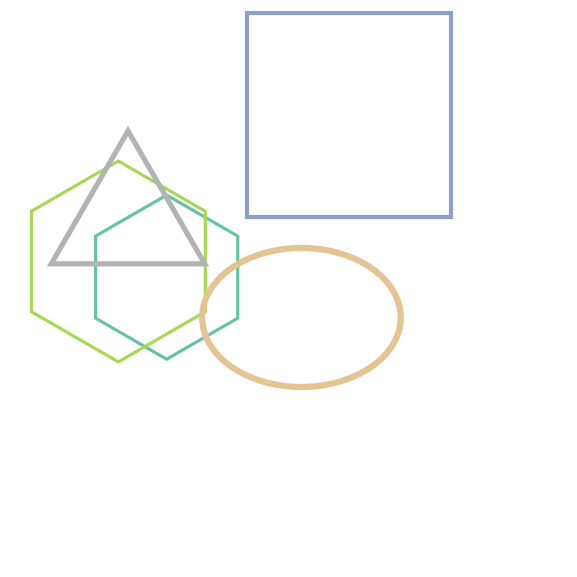[{"shape": "hexagon", "thickness": 1.5, "radius": 0.71, "center": [0.289, 0.519]}, {"shape": "square", "thickness": 2, "radius": 0.88, "center": [0.604, 0.8]}, {"shape": "hexagon", "thickness": 1.5, "radius": 0.87, "center": [0.205, 0.546]}, {"shape": "oval", "thickness": 3, "radius": 0.86, "center": [0.522, 0.449]}, {"shape": "triangle", "thickness": 2.5, "radius": 0.77, "center": [0.222, 0.619]}]